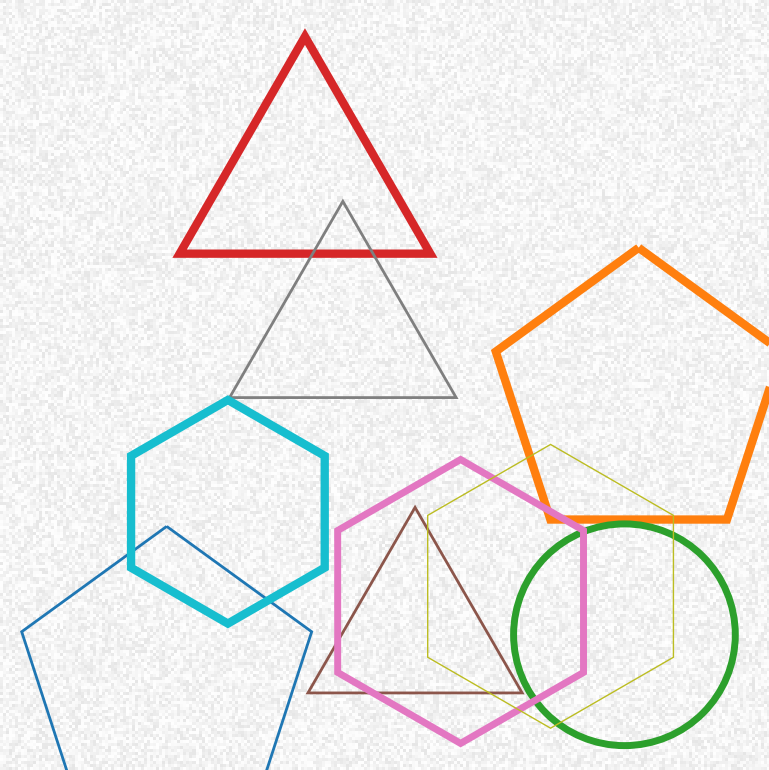[{"shape": "pentagon", "thickness": 1, "radius": 0.99, "center": [0.216, 0.118]}, {"shape": "pentagon", "thickness": 3, "radius": 0.98, "center": [0.829, 0.483]}, {"shape": "circle", "thickness": 2.5, "radius": 0.72, "center": [0.811, 0.176]}, {"shape": "triangle", "thickness": 3, "radius": 0.94, "center": [0.396, 0.765]}, {"shape": "triangle", "thickness": 1, "radius": 0.8, "center": [0.539, 0.18]}, {"shape": "hexagon", "thickness": 2.5, "radius": 0.92, "center": [0.598, 0.219]}, {"shape": "triangle", "thickness": 1, "radius": 0.85, "center": [0.445, 0.569]}, {"shape": "hexagon", "thickness": 0.5, "radius": 0.92, "center": [0.715, 0.239]}, {"shape": "hexagon", "thickness": 3, "radius": 0.73, "center": [0.296, 0.335]}]